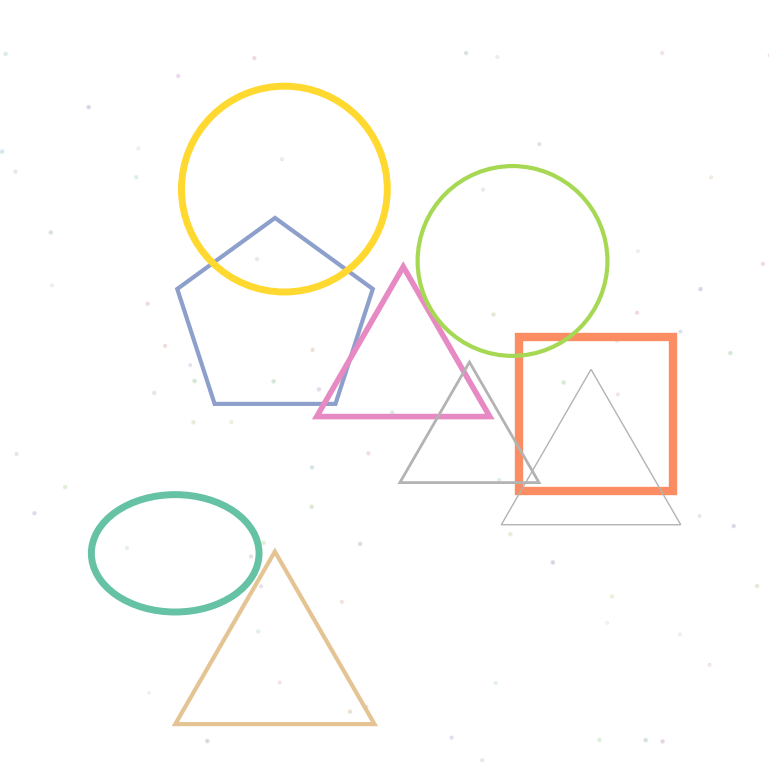[{"shape": "oval", "thickness": 2.5, "radius": 0.54, "center": [0.228, 0.281]}, {"shape": "square", "thickness": 3, "radius": 0.5, "center": [0.774, 0.462]}, {"shape": "pentagon", "thickness": 1.5, "radius": 0.67, "center": [0.357, 0.583]}, {"shape": "triangle", "thickness": 2, "radius": 0.65, "center": [0.524, 0.524]}, {"shape": "circle", "thickness": 1.5, "radius": 0.62, "center": [0.666, 0.661]}, {"shape": "circle", "thickness": 2.5, "radius": 0.67, "center": [0.369, 0.754]}, {"shape": "triangle", "thickness": 1.5, "radius": 0.75, "center": [0.357, 0.134]}, {"shape": "triangle", "thickness": 0.5, "radius": 0.67, "center": [0.768, 0.386]}, {"shape": "triangle", "thickness": 1, "radius": 0.52, "center": [0.61, 0.425]}]